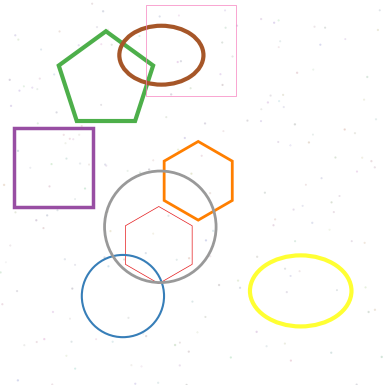[{"shape": "hexagon", "thickness": 0.5, "radius": 0.5, "center": [0.412, 0.363]}, {"shape": "circle", "thickness": 1.5, "radius": 0.53, "center": [0.319, 0.231]}, {"shape": "pentagon", "thickness": 3, "radius": 0.64, "center": [0.275, 0.79]}, {"shape": "square", "thickness": 2.5, "radius": 0.51, "center": [0.138, 0.565]}, {"shape": "hexagon", "thickness": 2, "radius": 0.51, "center": [0.515, 0.53]}, {"shape": "oval", "thickness": 3, "radius": 0.66, "center": [0.781, 0.244]}, {"shape": "oval", "thickness": 3, "radius": 0.55, "center": [0.419, 0.857]}, {"shape": "square", "thickness": 0.5, "radius": 0.59, "center": [0.496, 0.87]}, {"shape": "circle", "thickness": 2, "radius": 0.72, "center": [0.416, 0.411]}]